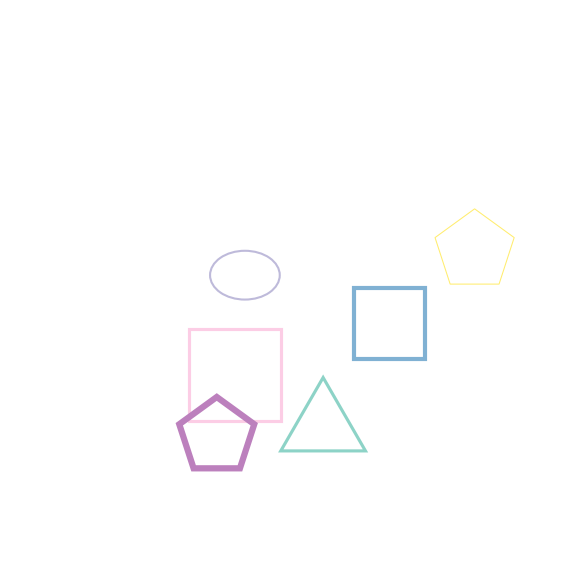[{"shape": "triangle", "thickness": 1.5, "radius": 0.42, "center": [0.56, 0.261]}, {"shape": "oval", "thickness": 1, "radius": 0.3, "center": [0.424, 0.523]}, {"shape": "square", "thickness": 2, "radius": 0.31, "center": [0.675, 0.439]}, {"shape": "square", "thickness": 1.5, "radius": 0.4, "center": [0.407, 0.35]}, {"shape": "pentagon", "thickness": 3, "radius": 0.34, "center": [0.375, 0.243]}, {"shape": "pentagon", "thickness": 0.5, "radius": 0.36, "center": [0.822, 0.565]}]